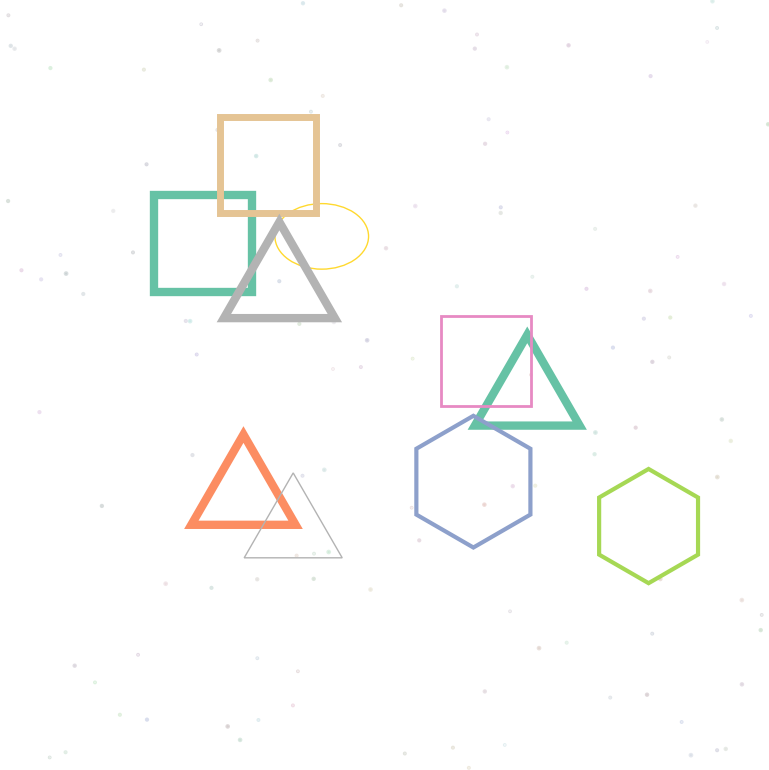[{"shape": "square", "thickness": 3, "radius": 0.32, "center": [0.263, 0.684]}, {"shape": "triangle", "thickness": 3, "radius": 0.39, "center": [0.685, 0.487]}, {"shape": "triangle", "thickness": 3, "radius": 0.39, "center": [0.316, 0.358]}, {"shape": "hexagon", "thickness": 1.5, "radius": 0.43, "center": [0.615, 0.374]}, {"shape": "square", "thickness": 1, "radius": 0.29, "center": [0.631, 0.531]}, {"shape": "hexagon", "thickness": 1.5, "radius": 0.37, "center": [0.842, 0.317]}, {"shape": "oval", "thickness": 0.5, "radius": 0.3, "center": [0.418, 0.693]}, {"shape": "square", "thickness": 2.5, "radius": 0.31, "center": [0.348, 0.786]}, {"shape": "triangle", "thickness": 0.5, "radius": 0.37, "center": [0.381, 0.312]}, {"shape": "triangle", "thickness": 3, "radius": 0.42, "center": [0.363, 0.628]}]